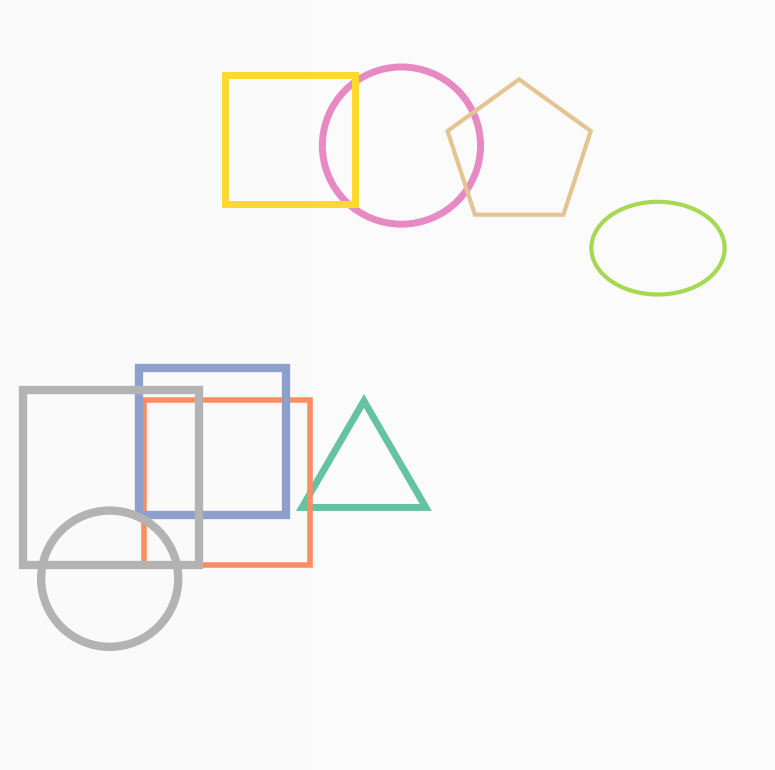[{"shape": "triangle", "thickness": 2.5, "radius": 0.46, "center": [0.47, 0.387]}, {"shape": "square", "thickness": 2, "radius": 0.53, "center": [0.293, 0.373]}, {"shape": "square", "thickness": 3, "radius": 0.47, "center": [0.274, 0.427]}, {"shape": "circle", "thickness": 2.5, "radius": 0.51, "center": [0.518, 0.811]}, {"shape": "oval", "thickness": 1.5, "radius": 0.43, "center": [0.849, 0.678]}, {"shape": "square", "thickness": 2.5, "radius": 0.42, "center": [0.374, 0.819]}, {"shape": "pentagon", "thickness": 1.5, "radius": 0.49, "center": [0.67, 0.8]}, {"shape": "square", "thickness": 3, "radius": 0.57, "center": [0.143, 0.38]}, {"shape": "circle", "thickness": 3, "radius": 0.44, "center": [0.142, 0.248]}]